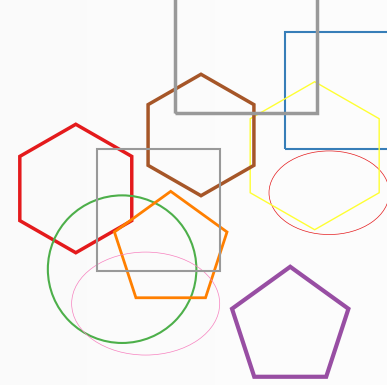[{"shape": "hexagon", "thickness": 2.5, "radius": 0.83, "center": [0.196, 0.51]}, {"shape": "oval", "thickness": 0.5, "radius": 0.78, "center": [0.849, 0.499]}, {"shape": "square", "thickness": 1.5, "radius": 0.76, "center": [0.887, 0.765]}, {"shape": "circle", "thickness": 1.5, "radius": 0.96, "center": [0.315, 0.301]}, {"shape": "pentagon", "thickness": 3, "radius": 0.79, "center": [0.749, 0.149]}, {"shape": "pentagon", "thickness": 2, "radius": 0.76, "center": [0.441, 0.35]}, {"shape": "hexagon", "thickness": 1, "radius": 0.96, "center": [0.812, 0.596]}, {"shape": "hexagon", "thickness": 2.5, "radius": 0.79, "center": [0.519, 0.649]}, {"shape": "oval", "thickness": 0.5, "radius": 0.96, "center": [0.376, 0.212]}, {"shape": "square", "thickness": 1.5, "radius": 0.79, "center": [0.408, 0.455]}, {"shape": "square", "thickness": 2.5, "radius": 0.92, "center": [0.634, 0.89]}]